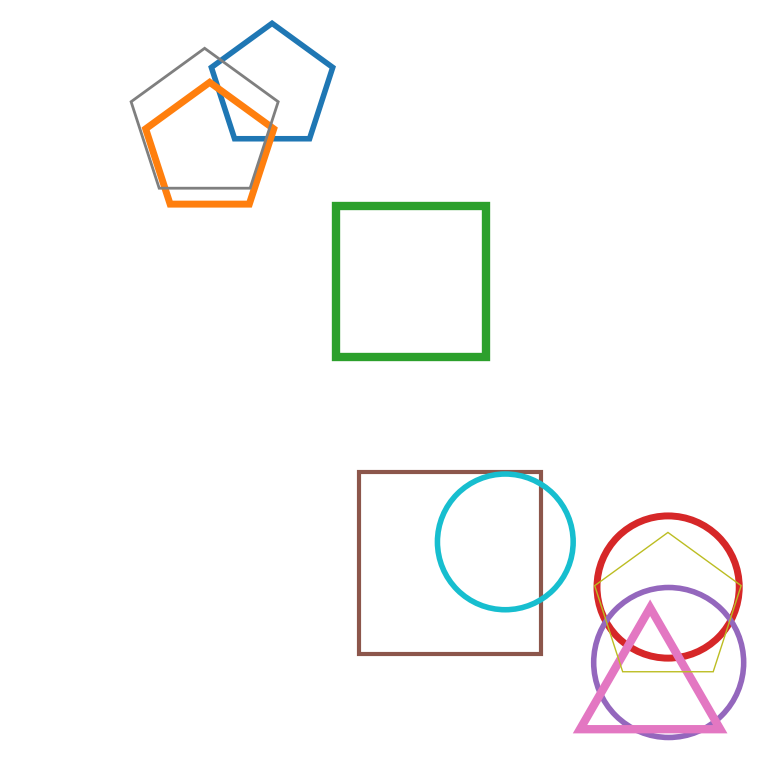[{"shape": "pentagon", "thickness": 2, "radius": 0.41, "center": [0.353, 0.887]}, {"shape": "pentagon", "thickness": 2.5, "radius": 0.44, "center": [0.272, 0.806]}, {"shape": "square", "thickness": 3, "radius": 0.49, "center": [0.534, 0.635]}, {"shape": "circle", "thickness": 2.5, "radius": 0.46, "center": [0.868, 0.238]}, {"shape": "circle", "thickness": 2, "radius": 0.49, "center": [0.868, 0.14]}, {"shape": "square", "thickness": 1.5, "radius": 0.59, "center": [0.585, 0.269]}, {"shape": "triangle", "thickness": 3, "radius": 0.53, "center": [0.844, 0.106]}, {"shape": "pentagon", "thickness": 1, "radius": 0.5, "center": [0.266, 0.837]}, {"shape": "pentagon", "thickness": 0.5, "radius": 0.5, "center": [0.867, 0.209]}, {"shape": "circle", "thickness": 2, "radius": 0.44, "center": [0.656, 0.296]}]